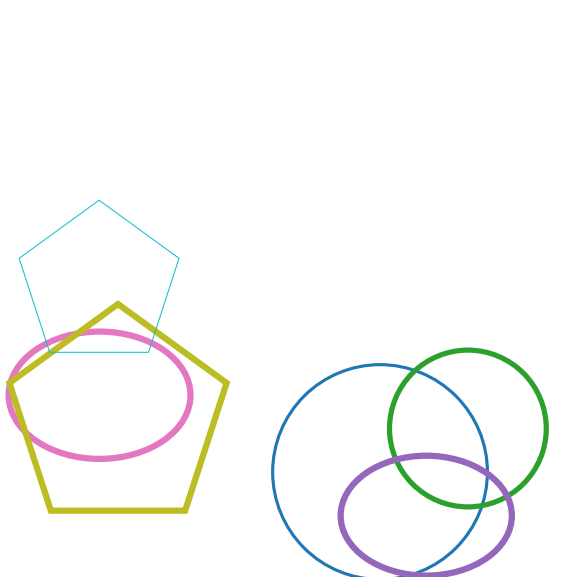[{"shape": "circle", "thickness": 1.5, "radius": 0.93, "center": [0.658, 0.182]}, {"shape": "circle", "thickness": 2.5, "radius": 0.68, "center": [0.81, 0.257]}, {"shape": "oval", "thickness": 3, "radius": 0.74, "center": [0.738, 0.106]}, {"shape": "oval", "thickness": 3, "radius": 0.79, "center": [0.172, 0.315]}, {"shape": "pentagon", "thickness": 3, "radius": 0.99, "center": [0.204, 0.275]}, {"shape": "pentagon", "thickness": 0.5, "radius": 0.73, "center": [0.172, 0.507]}]